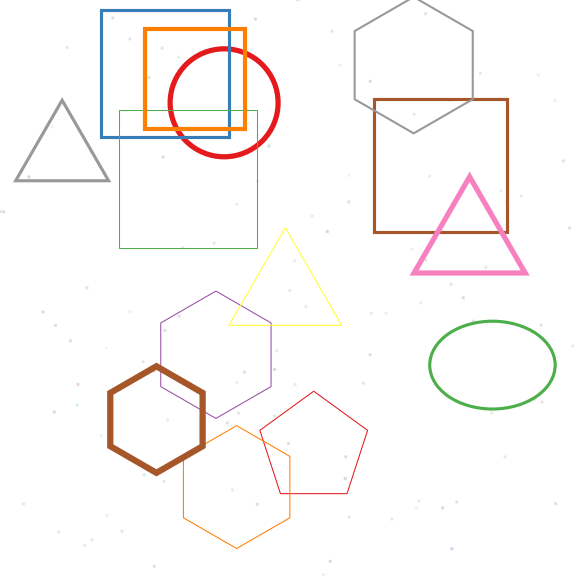[{"shape": "pentagon", "thickness": 0.5, "radius": 0.49, "center": [0.543, 0.224]}, {"shape": "circle", "thickness": 2.5, "radius": 0.47, "center": [0.388, 0.821]}, {"shape": "square", "thickness": 1.5, "radius": 0.55, "center": [0.286, 0.872]}, {"shape": "oval", "thickness": 1.5, "radius": 0.54, "center": [0.853, 0.367]}, {"shape": "square", "thickness": 0.5, "radius": 0.6, "center": [0.325, 0.689]}, {"shape": "hexagon", "thickness": 0.5, "radius": 0.55, "center": [0.374, 0.385]}, {"shape": "square", "thickness": 2, "radius": 0.43, "center": [0.337, 0.863]}, {"shape": "hexagon", "thickness": 0.5, "radius": 0.53, "center": [0.41, 0.156]}, {"shape": "triangle", "thickness": 0.5, "radius": 0.56, "center": [0.494, 0.492]}, {"shape": "hexagon", "thickness": 3, "radius": 0.46, "center": [0.271, 0.273]}, {"shape": "square", "thickness": 1.5, "radius": 0.57, "center": [0.763, 0.713]}, {"shape": "triangle", "thickness": 2.5, "radius": 0.56, "center": [0.813, 0.582]}, {"shape": "triangle", "thickness": 1.5, "radius": 0.46, "center": [0.108, 0.733]}, {"shape": "hexagon", "thickness": 1, "radius": 0.59, "center": [0.716, 0.886]}]